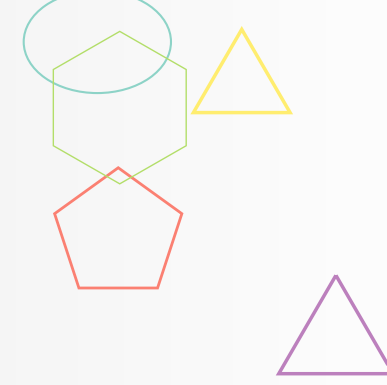[{"shape": "oval", "thickness": 1.5, "radius": 0.95, "center": [0.251, 0.891]}, {"shape": "pentagon", "thickness": 2, "radius": 0.86, "center": [0.305, 0.392]}, {"shape": "hexagon", "thickness": 1, "radius": 0.99, "center": [0.309, 0.72]}, {"shape": "triangle", "thickness": 2.5, "radius": 0.85, "center": [0.867, 0.115]}, {"shape": "triangle", "thickness": 2.5, "radius": 0.72, "center": [0.624, 0.78]}]